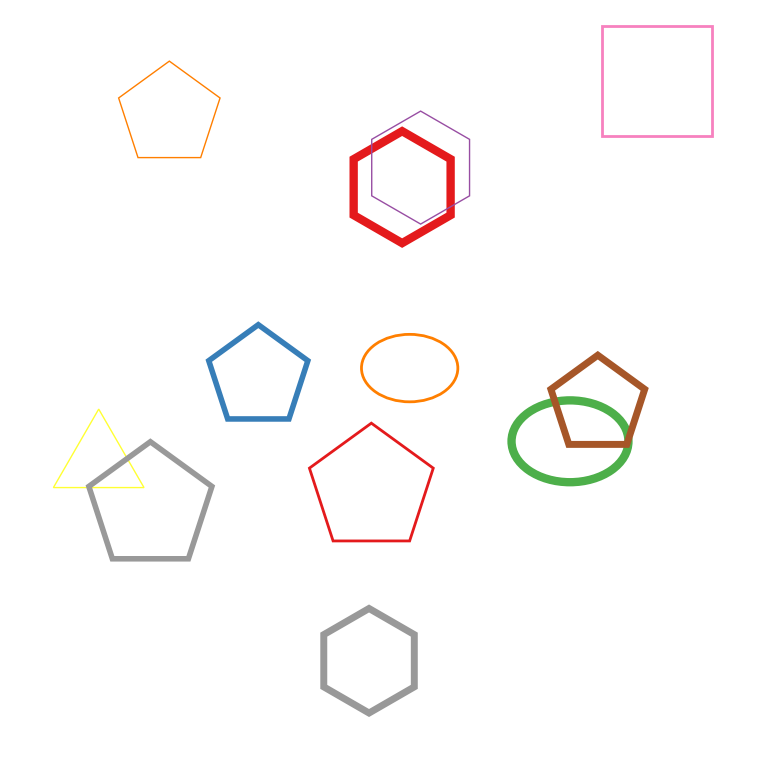[{"shape": "hexagon", "thickness": 3, "radius": 0.36, "center": [0.522, 0.757]}, {"shape": "pentagon", "thickness": 1, "radius": 0.42, "center": [0.482, 0.366]}, {"shape": "pentagon", "thickness": 2, "radius": 0.34, "center": [0.335, 0.511]}, {"shape": "oval", "thickness": 3, "radius": 0.38, "center": [0.74, 0.427]}, {"shape": "hexagon", "thickness": 0.5, "radius": 0.37, "center": [0.546, 0.782]}, {"shape": "oval", "thickness": 1, "radius": 0.31, "center": [0.532, 0.522]}, {"shape": "pentagon", "thickness": 0.5, "radius": 0.35, "center": [0.22, 0.851]}, {"shape": "triangle", "thickness": 0.5, "radius": 0.34, "center": [0.128, 0.401]}, {"shape": "pentagon", "thickness": 2.5, "radius": 0.32, "center": [0.776, 0.475]}, {"shape": "square", "thickness": 1, "radius": 0.36, "center": [0.853, 0.895]}, {"shape": "pentagon", "thickness": 2, "radius": 0.42, "center": [0.195, 0.342]}, {"shape": "hexagon", "thickness": 2.5, "radius": 0.34, "center": [0.479, 0.142]}]